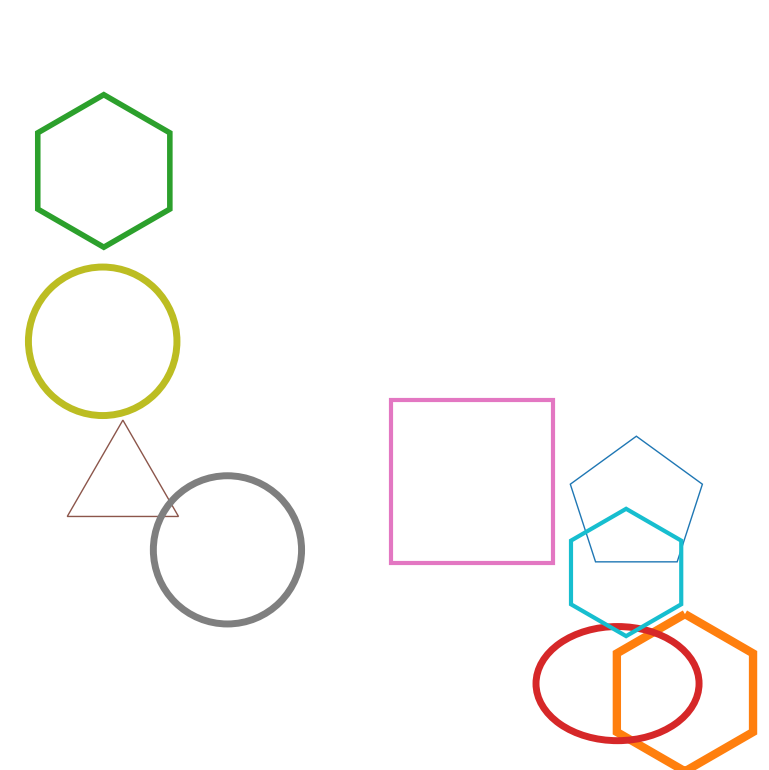[{"shape": "pentagon", "thickness": 0.5, "radius": 0.45, "center": [0.826, 0.343]}, {"shape": "hexagon", "thickness": 3, "radius": 0.51, "center": [0.89, 0.1]}, {"shape": "hexagon", "thickness": 2, "radius": 0.5, "center": [0.135, 0.778]}, {"shape": "oval", "thickness": 2.5, "radius": 0.53, "center": [0.802, 0.112]}, {"shape": "triangle", "thickness": 0.5, "radius": 0.42, "center": [0.16, 0.371]}, {"shape": "square", "thickness": 1.5, "radius": 0.53, "center": [0.613, 0.374]}, {"shape": "circle", "thickness": 2.5, "radius": 0.48, "center": [0.295, 0.286]}, {"shape": "circle", "thickness": 2.5, "radius": 0.48, "center": [0.133, 0.557]}, {"shape": "hexagon", "thickness": 1.5, "radius": 0.41, "center": [0.813, 0.257]}]